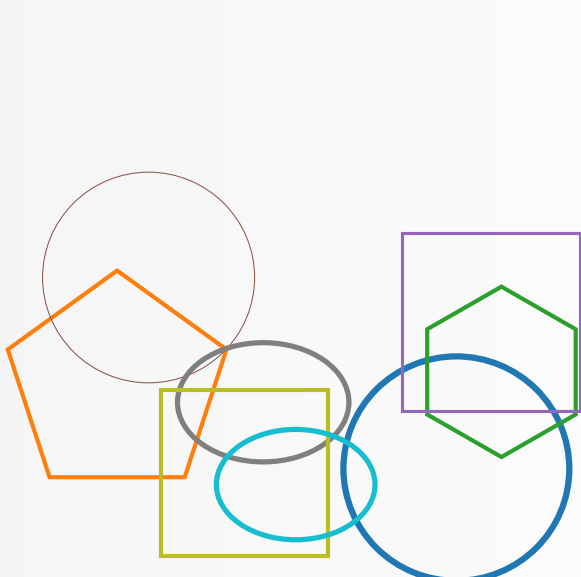[{"shape": "circle", "thickness": 3, "radius": 0.97, "center": [0.785, 0.188]}, {"shape": "pentagon", "thickness": 2, "radius": 0.99, "center": [0.201, 0.333]}, {"shape": "hexagon", "thickness": 2, "radius": 0.74, "center": [0.863, 0.355]}, {"shape": "square", "thickness": 1.5, "radius": 0.77, "center": [0.845, 0.441]}, {"shape": "circle", "thickness": 0.5, "radius": 0.91, "center": [0.256, 0.519]}, {"shape": "oval", "thickness": 2.5, "radius": 0.74, "center": [0.453, 0.303]}, {"shape": "square", "thickness": 2, "radius": 0.72, "center": [0.42, 0.18]}, {"shape": "oval", "thickness": 2.5, "radius": 0.68, "center": [0.509, 0.16]}]